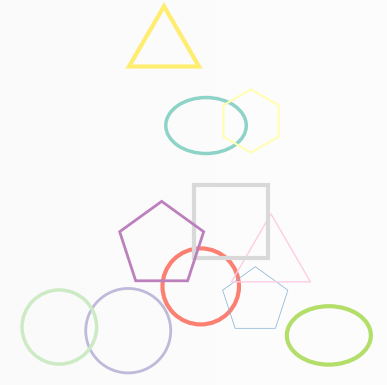[{"shape": "oval", "thickness": 2.5, "radius": 0.52, "center": [0.532, 0.674]}, {"shape": "hexagon", "thickness": 1.5, "radius": 0.41, "center": [0.648, 0.686]}, {"shape": "circle", "thickness": 2, "radius": 0.55, "center": [0.331, 0.141]}, {"shape": "circle", "thickness": 3, "radius": 0.49, "center": [0.518, 0.256]}, {"shape": "pentagon", "thickness": 0.5, "radius": 0.44, "center": [0.659, 0.219]}, {"shape": "oval", "thickness": 3, "radius": 0.54, "center": [0.849, 0.129]}, {"shape": "triangle", "thickness": 1, "radius": 0.59, "center": [0.699, 0.327]}, {"shape": "square", "thickness": 3, "radius": 0.48, "center": [0.596, 0.425]}, {"shape": "pentagon", "thickness": 2, "radius": 0.57, "center": [0.417, 0.363]}, {"shape": "circle", "thickness": 2.5, "radius": 0.48, "center": [0.153, 0.151]}, {"shape": "triangle", "thickness": 3, "radius": 0.52, "center": [0.423, 0.879]}]